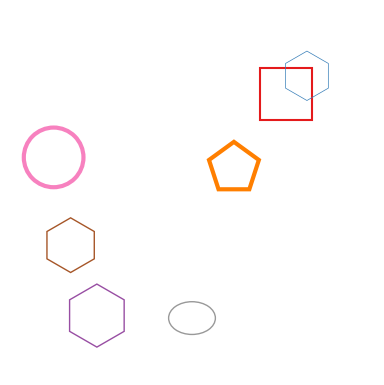[{"shape": "square", "thickness": 1.5, "radius": 0.33, "center": [0.742, 0.756]}, {"shape": "hexagon", "thickness": 0.5, "radius": 0.32, "center": [0.797, 0.803]}, {"shape": "hexagon", "thickness": 1, "radius": 0.41, "center": [0.252, 0.18]}, {"shape": "pentagon", "thickness": 3, "radius": 0.34, "center": [0.608, 0.563]}, {"shape": "hexagon", "thickness": 1, "radius": 0.35, "center": [0.183, 0.363]}, {"shape": "circle", "thickness": 3, "radius": 0.39, "center": [0.139, 0.591]}, {"shape": "oval", "thickness": 1, "radius": 0.3, "center": [0.499, 0.174]}]